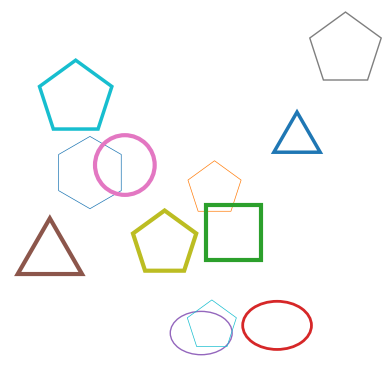[{"shape": "hexagon", "thickness": 0.5, "radius": 0.47, "center": [0.234, 0.552]}, {"shape": "triangle", "thickness": 2.5, "radius": 0.35, "center": [0.771, 0.639]}, {"shape": "pentagon", "thickness": 0.5, "radius": 0.36, "center": [0.557, 0.51]}, {"shape": "square", "thickness": 3, "radius": 0.36, "center": [0.606, 0.396]}, {"shape": "oval", "thickness": 2, "radius": 0.45, "center": [0.72, 0.155]}, {"shape": "oval", "thickness": 1, "radius": 0.4, "center": [0.523, 0.135]}, {"shape": "triangle", "thickness": 3, "radius": 0.48, "center": [0.129, 0.336]}, {"shape": "circle", "thickness": 3, "radius": 0.39, "center": [0.324, 0.571]}, {"shape": "pentagon", "thickness": 1, "radius": 0.49, "center": [0.897, 0.871]}, {"shape": "pentagon", "thickness": 3, "radius": 0.43, "center": [0.428, 0.367]}, {"shape": "pentagon", "thickness": 2.5, "radius": 0.49, "center": [0.197, 0.745]}, {"shape": "pentagon", "thickness": 0.5, "radius": 0.33, "center": [0.55, 0.154]}]